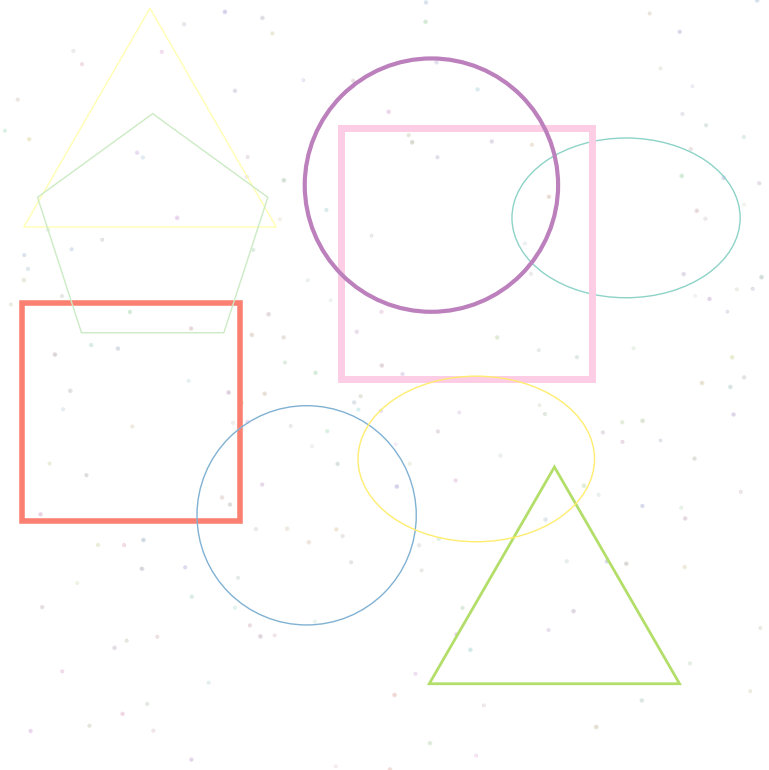[{"shape": "oval", "thickness": 0.5, "radius": 0.74, "center": [0.813, 0.717]}, {"shape": "triangle", "thickness": 0.5, "radius": 0.95, "center": [0.195, 0.8]}, {"shape": "square", "thickness": 2, "radius": 0.71, "center": [0.17, 0.465]}, {"shape": "circle", "thickness": 0.5, "radius": 0.71, "center": [0.398, 0.331]}, {"shape": "triangle", "thickness": 1, "radius": 0.94, "center": [0.72, 0.206]}, {"shape": "square", "thickness": 2.5, "radius": 0.81, "center": [0.606, 0.671]}, {"shape": "circle", "thickness": 1.5, "radius": 0.82, "center": [0.56, 0.76]}, {"shape": "pentagon", "thickness": 0.5, "radius": 0.79, "center": [0.198, 0.695]}, {"shape": "oval", "thickness": 0.5, "radius": 0.77, "center": [0.619, 0.404]}]